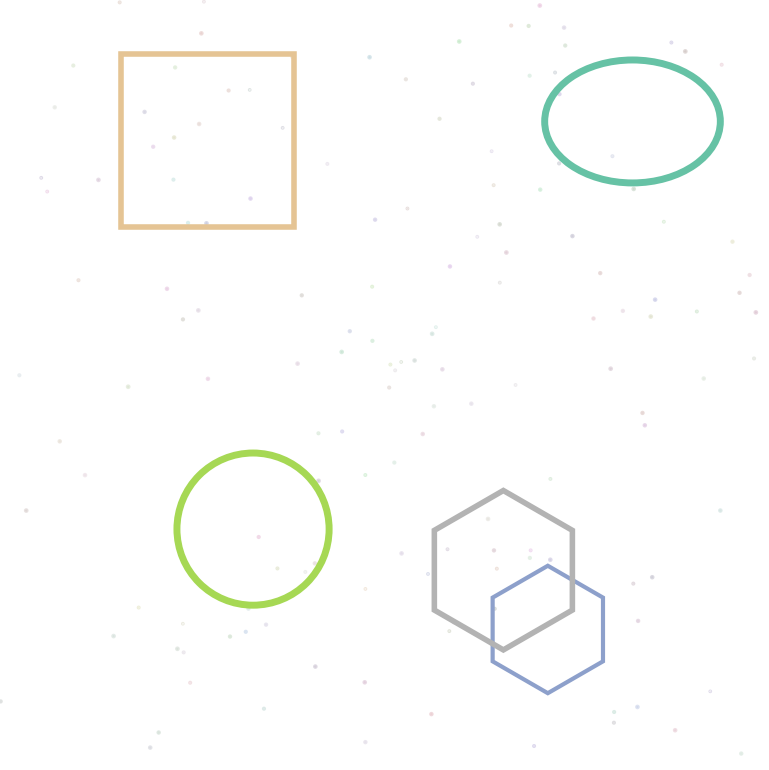[{"shape": "oval", "thickness": 2.5, "radius": 0.57, "center": [0.821, 0.842]}, {"shape": "hexagon", "thickness": 1.5, "radius": 0.41, "center": [0.711, 0.183]}, {"shape": "circle", "thickness": 2.5, "radius": 0.49, "center": [0.329, 0.313]}, {"shape": "square", "thickness": 2, "radius": 0.56, "center": [0.269, 0.817]}, {"shape": "hexagon", "thickness": 2, "radius": 0.52, "center": [0.654, 0.259]}]